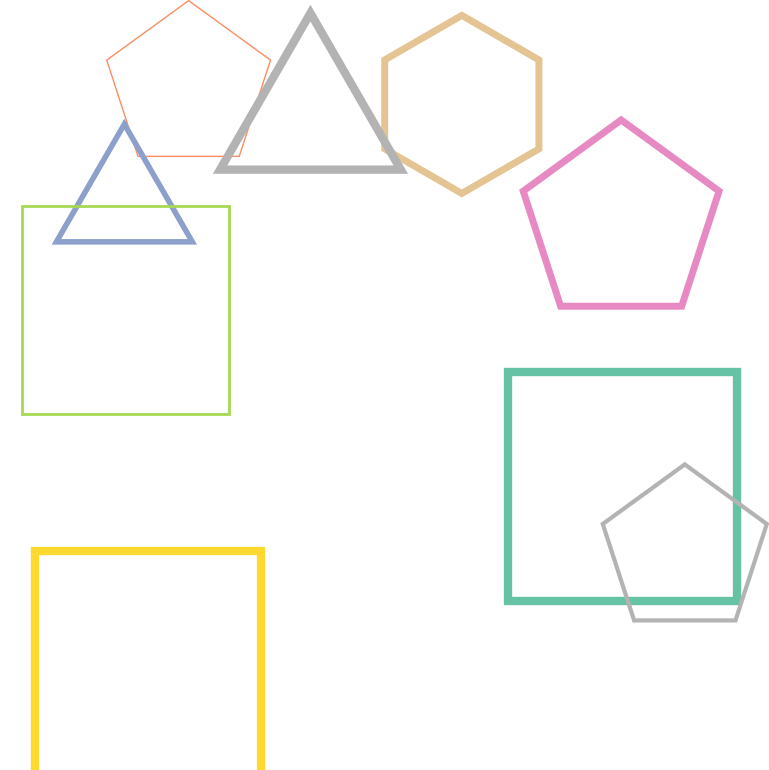[{"shape": "square", "thickness": 3, "radius": 0.74, "center": [0.809, 0.369]}, {"shape": "pentagon", "thickness": 0.5, "radius": 0.56, "center": [0.245, 0.887]}, {"shape": "triangle", "thickness": 2, "radius": 0.51, "center": [0.161, 0.737]}, {"shape": "pentagon", "thickness": 2.5, "radius": 0.67, "center": [0.807, 0.71]}, {"shape": "square", "thickness": 1, "radius": 0.67, "center": [0.163, 0.597]}, {"shape": "square", "thickness": 3, "radius": 0.73, "center": [0.192, 0.137]}, {"shape": "hexagon", "thickness": 2.5, "radius": 0.58, "center": [0.6, 0.864]}, {"shape": "triangle", "thickness": 3, "radius": 0.68, "center": [0.403, 0.847]}, {"shape": "pentagon", "thickness": 1.5, "radius": 0.56, "center": [0.889, 0.285]}]